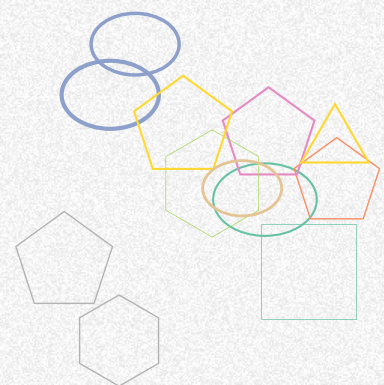[{"shape": "square", "thickness": 0.5, "radius": 0.62, "center": [0.801, 0.294]}, {"shape": "oval", "thickness": 1.5, "radius": 0.67, "center": [0.688, 0.482]}, {"shape": "pentagon", "thickness": 1, "radius": 0.58, "center": [0.875, 0.526]}, {"shape": "oval", "thickness": 2.5, "radius": 0.57, "center": [0.351, 0.885]}, {"shape": "oval", "thickness": 3, "radius": 0.63, "center": [0.286, 0.754]}, {"shape": "pentagon", "thickness": 1.5, "radius": 0.63, "center": [0.698, 0.648]}, {"shape": "hexagon", "thickness": 0.5, "radius": 0.7, "center": [0.551, 0.524]}, {"shape": "triangle", "thickness": 1.5, "radius": 0.51, "center": [0.87, 0.629]}, {"shape": "pentagon", "thickness": 1.5, "radius": 0.67, "center": [0.476, 0.67]}, {"shape": "oval", "thickness": 2, "radius": 0.51, "center": [0.629, 0.511]}, {"shape": "hexagon", "thickness": 1, "radius": 0.59, "center": [0.309, 0.115]}, {"shape": "pentagon", "thickness": 1, "radius": 0.66, "center": [0.167, 0.319]}]